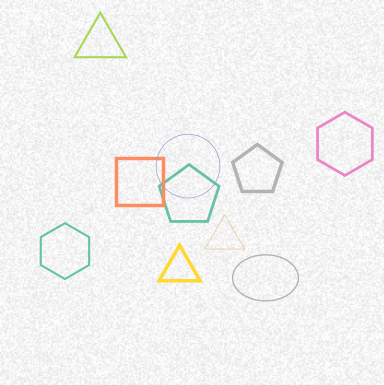[{"shape": "hexagon", "thickness": 1.5, "radius": 0.36, "center": [0.169, 0.348]}, {"shape": "pentagon", "thickness": 2, "radius": 0.41, "center": [0.491, 0.491]}, {"shape": "square", "thickness": 2.5, "radius": 0.31, "center": [0.362, 0.528]}, {"shape": "circle", "thickness": 0.5, "radius": 0.41, "center": [0.488, 0.569]}, {"shape": "hexagon", "thickness": 2, "radius": 0.41, "center": [0.896, 0.626]}, {"shape": "triangle", "thickness": 1.5, "radius": 0.39, "center": [0.261, 0.89]}, {"shape": "triangle", "thickness": 2.5, "radius": 0.31, "center": [0.467, 0.302]}, {"shape": "triangle", "thickness": 0.5, "radius": 0.3, "center": [0.584, 0.383]}, {"shape": "pentagon", "thickness": 2.5, "radius": 0.34, "center": [0.669, 0.557]}, {"shape": "oval", "thickness": 1, "radius": 0.43, "center": [0.69, 0.278]}]